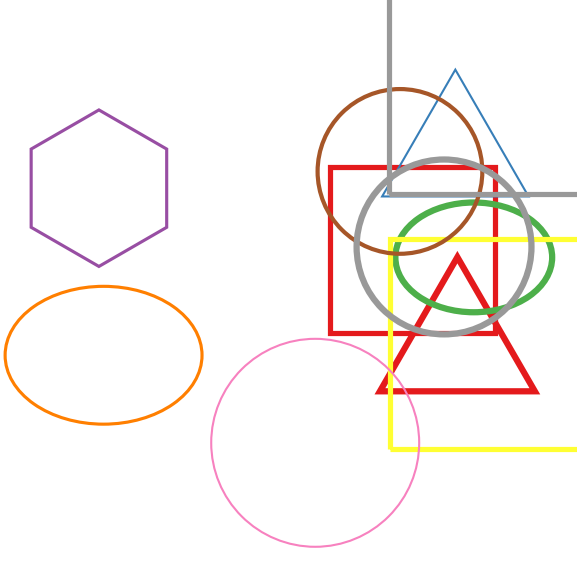[{"shape": "triangle", "thickness": 3, "radius": 0.77, "center": [0.792, 0.399]}, {"shape": "square", "thickness": 2.5, "radius": 0.72, "center": [0.714, 0.566]}, {"shape": "triangle", "thickness": 1, "radius": 0.73, "center": [0.788, 0.732]}, {"shape": "oval", "thickness": 3, "radius": 0.68, "center": [0.82, 0.553]}, {"shape": "hexagon", "thickness": 1.5, "radius": 0.68, "center": [0.171, 0.673]}, {"shape": "oval", "thickness": 1.5, "radius": 0.85, "center": [0.179, 0.384]}, {"shape": "square", "thickness": 2.5, "radius": 0.91, "center": [0.858, 0.404]}, {"shape": "circle", "thickness": 2, "radius": 0.71, "center": [0.693, 0.702]}, {"shape": "circle", "thickness": 1, "radius": 0.9, "center": [0.546, 0.232]}, {"shape": "circle", "thickness": 3, "radius": 0.76, "center": [0.769, 0.572]}, {"shape": "square", "thickness": 2.5, "radius": 0.91, "center": [0.856, 0.845]}]